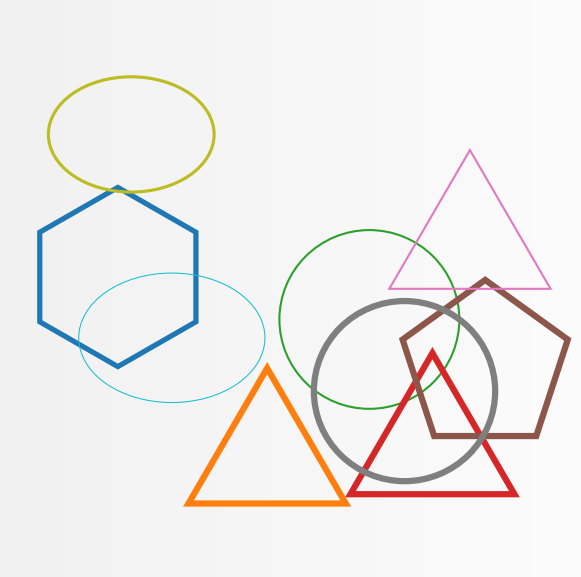[{"shape": "hexagon", "thickness": 2.5, "radius": 0.78, "center": [0.203, 0.519]}, {"shape": "triangle", "thickness": 3, "radius": 0.78, "center": [0.46, 0.205]}, {"shape": "circle", "thickness": 1, "radius": 0.77, "center": [0.635, 0.446]}, {"shape": "triangle", "thickness": 3, "radius": 0.81, "center": [0.744, 0.225]}, {"shape": "pentagon", "thickness": 3, "radius": 0.75, "center": [0.835, 0.365]}, {"shape": "triangle", "thickness": 1, "radius": 0.8, "center": [0.808, 0.579]}, {"shape": "circle", "thickness": 3, "radius": 0.78, "center": [0.696, 0.322]}, {"shape": "oval", "thickness": 1.5, "radius": 0.71, "center": [0.226, 0.766]}, {"shape": "oval", "thickness": 0.5, "radius": 0.8, "center": [0.296, 0.414]}]